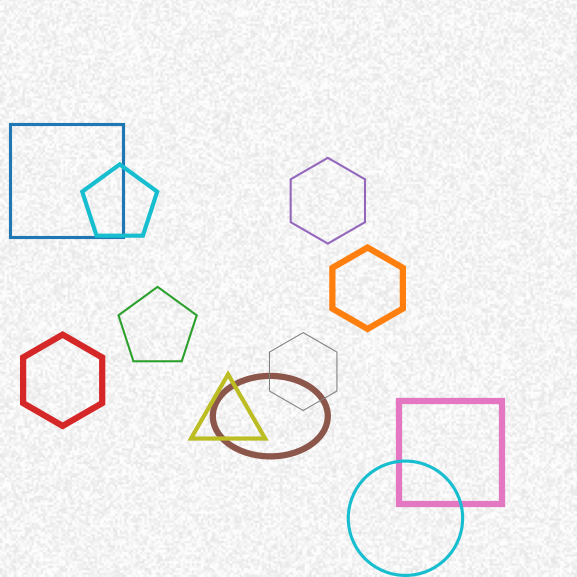[{"shape": "square", "thickness": 1.5, "radius": 0.49, "center": [0.115, 0.687]}, {"shape": "hexagon", "thickness": 3, "radius": 0.35, "center": [0.637, 0.5]}, {"shape": "pentagon", "thickness": 1, "radius": 0.36, "center": [0.273, 0.431]}, {"shape": "hexagon", "thickness": 3, "radius": 0.4, "center": [0.108, 0.341]}, {"shape": "hexagon", "thickness": 1, "radius": 0.37, "center": [0.568, 0.652]}, {"shape": "oval", "thickness": 3, "radius": 0.5, "center": [0.468, 0.279]}, {"shape": "square", "thickness": 3, "radius": 0.44, "center": [0.78, 0.215]}, {"shape": "hexagon", "thickness": 0.5, "radius": 0.34, "center": [0.525, 0.356]}, {"shape": "triangle", "thickness": 2, "radius": 0.37, "center": [0.395, 0.277]}, {"shape": "circle", "thickness": 1.5, "radius": 0.5, "center": [0.702, 0.102]}, {"shape": "pentagon", "thickness": 2, "radius": 0.34, "center": [0.207, 0.646]}]